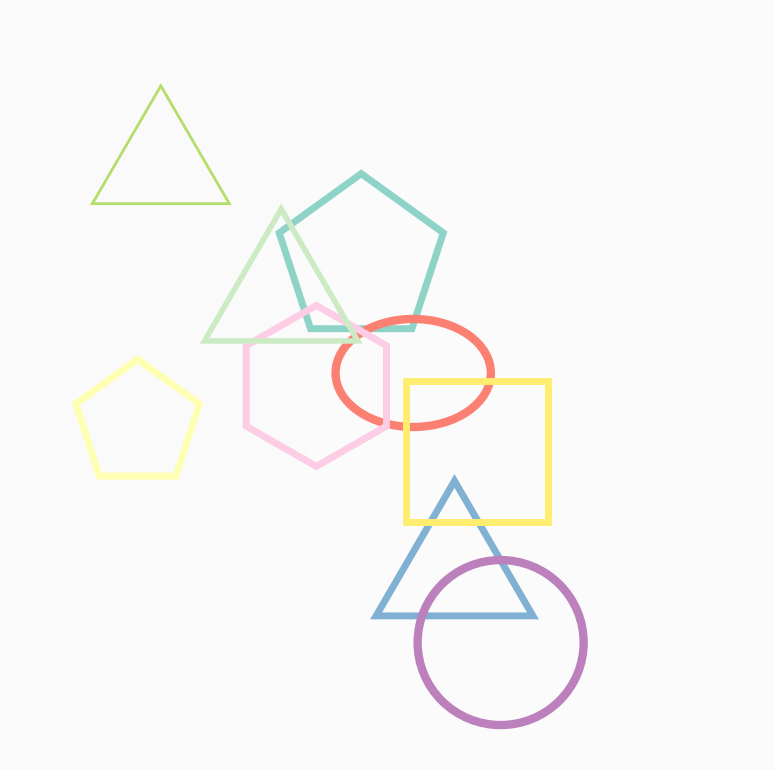[{"shape": "pentagon", "thickness": 2.5, "radius": 0.56, "center": [0.466, 0.663]}, {"shape": "pentagon", "thickness": 2.5, "radius": 0.42, "center": [0.178, 0.45]}, {"shape": "oval", "thickness": 3, "radius": 0.5, "center": [0.533, 0.516]}, {"shape": "triangle", "thickness": 2.5, "radius": 0.58, "center": [0.586, 0.259]}, {"shape": "triangle", "thickness": 1, "radius": 0.51, "center": [0.208, 0.787]}, {"shape": "hexagon", "thickness": 2.5, "radius": 0.52, "center": [0.408, 0.499]}, {"shape": "circle", "thickness": 3, "radius": 0.54, "center": [0.646, 0.166]}, {"shape": "triangle", "thickness": 2, "radius": 0.57, "center": [0.363, 0.614]}, {"shape": "square", "thickness": 2.5, "radius": 0.46, "center": [0.616, 0.414]}]